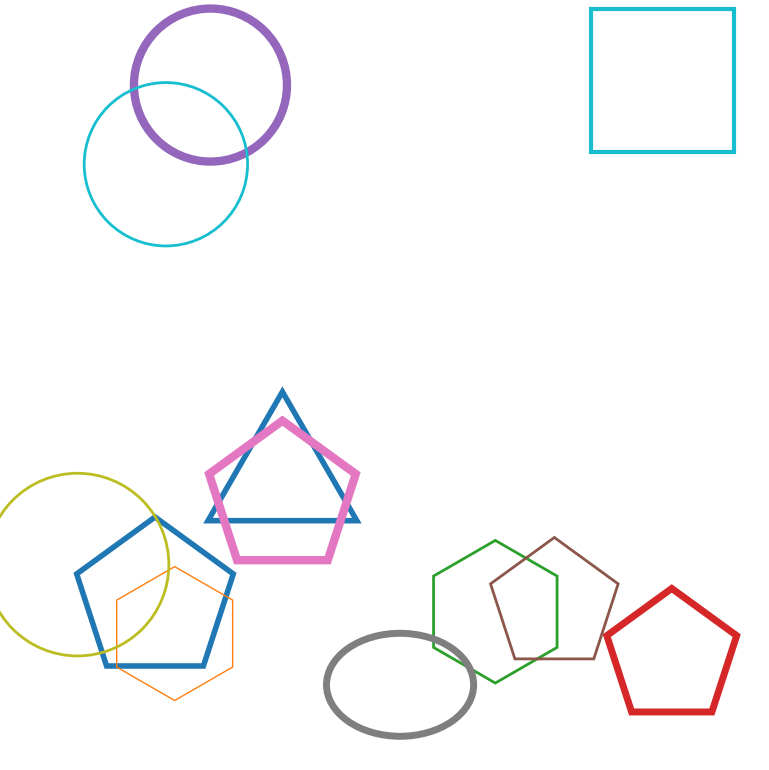[{"shape": "pentagon", "thickness": 2, "radius": 0.53, "center": [0.201, 0.222]}, {"shape": "triangle", "thickness": 2, "radius": 0.56, "center": [0.367, 0.38]}, {"shape": "hexagon", "thickness": 0.5, "radius": 0.43, "center": [0.227, 0.177]}, {"shape": "hexagon", "thickness": 1, "radius": 0.46, "center": [0.643, 0.206]}, {"shape": "pentagon", "thickness": 2.5, "radius": 0.44, "center": [0.872, 0.147]}, {"shape": "circle", "thickness": 3, "radius": 0.5, "center": [0.273, 0.89]}, {"shape": "pentagon", "thickness": 1, "radius": 0.44, "center": [0.72, 0.215]}, {"shape": "pentagon", "thickness": 3, "radius": 0.5, "center": [0.367, 0.353]}, {"shape": "oval", "thickness": 2.5, "radius": 0.48, "center": [0.52, 0.111]}, {"shape": "circle", "thickness": 1, "radius": 0.59, "center": [0.101, 0.267]}, {"shape": "square", "thickness": 1.5, "radius": 0.46, "center": [0.86, 0.896]}, {"shape": "circle", "thickness": 1, "radius": 0.53, "center": [0.215, 0.787]}]